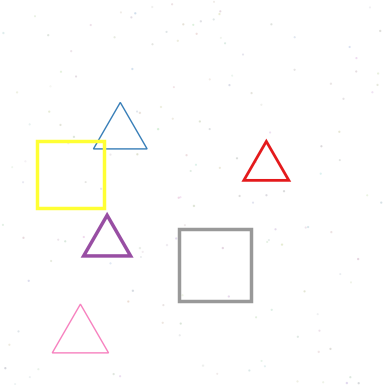[{"shape": "triangle", "thickness": 2, "radius": 0.34, "center": [0.692, 0.565]}, {"shape": "triangle", "thickness": 1, "radius": 0.4, "center": [0.312, 0.653]}, {"shape": "triangle", "thickness": 2.5, "radius": 0.35, "center": [0.278, 0.37]}, {"shape": "square", "thickness": 2.5, "radius": 0.43, "center": [0.182, 0.546]}, {"shape": "triangle", "thickness": 1, "radius": 0.42, "center": [0.209, 0.126]}, {"shape": "square", "thickness": 2.5, "radius": 0.47, "center": [0.559, 0.313]}]